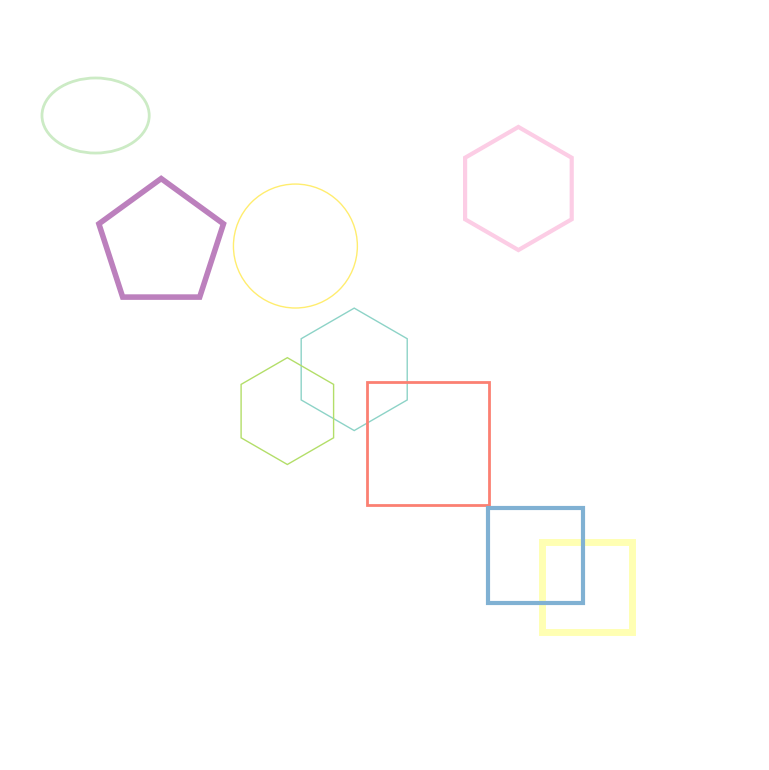[{"shape": "hexagon", "thickness": 0.5, "radius": 0.4, "center": [0.46, 0.52]}, {"shape": "square", "thickness": 2.5, "radius": 0.29, "center": [0.763, 0.238]}, {"shape": "square", "thickness": 1, "radius": 0.4, "center": [0.556, 0.424]}, {"shape": "square", "thickness": 1.5, "radius": 0.31, "center": [0.696, 0.279]}, {"shape": "hexagon", "thickness": 0.5, "radius": 0.35, "center": [0.373, 0.466]}, {"shape": "hexagon", "thickness": 1.5, "radius": 0.4, "center": [0.673, 0.755]}, {"shape": "pentagon", "thickness": 2, "radius": 0.43, "center": [0.209, 0.683]}, {"shape": "oval", "thickness": 1, "radius": 0.35, "center": [0.124, 0.85]}, {"shape": "circle", "thickness": 0.5, "radius": 0.4, "center": [0.384, 0.68]}]